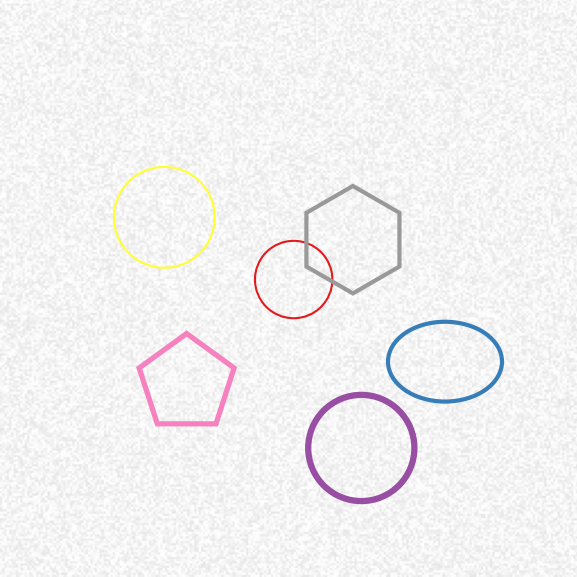[{"shape": "circle", "thickness": 1, "radius": 0.34, "center": [0.509, 0.515]}, {"shape": "oval", "thickness": 2, "radius": 0.49, "center": [0.771, 0.373]}, {"shape": "circle", "thickness": 3, "radius": 0.46, "center": [0.626, 0.223]}, {"shape": "circle", "thickness": 1, "radius": 0.44, "center": [0.285, 0.623]}, {"shape": "pentagon", "thickness": 2.5, "radius": 0.43, "center": [0.323, 0.335]}, {"shape": "hexagon", "thickness": 2, "radius": 0.47, "center": [0.611, 0.584]}]